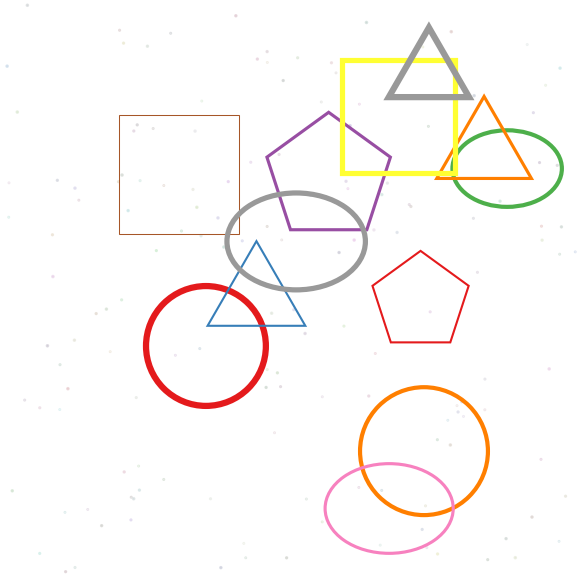[{"shape": "circle", "thickness": 3, "radius": 0.52, "center": [0.357, 0.4]}, {"shape": "pentagon", "thickness": 1, "radius": 0.44, "center": [0.728, 0.477]}, {"shape": "triangle", "thickness": 1, "radius": 0.49, "center": [0.444, 0.484]}, {"shape": "oval", "thickness": 2, "radius": 0.47, "center": [0.878, 0.707]}, {"shape": "pentagon", "thickness": 1.5, "radius": 0.56, "center": [0.569, 0.692]}, {"shape": "circle", "thickness": 2, "radius": 0.55, "center": [0.734, 0.218]}, {"shape": "triangle", "thickness": 1.5, "radius": 0.47, "center": [0.838, 0.737]}, {"shape": "square", "thickness": 2.5, "radius": 0.49, "center": [0.69, 0.797]}, {"shape": "square", "thickness": 0.5, "radius": 0.52, "center": [0.31, 0.697]}, {"shape": "oval", "thickness": 1.5, "radius": 0.55, "center": [0.674, 0.119]}, {"shape": "oval", "thickness": 2.5, "radius": 0.6, "center": [0.513, 0.581]}, {"shape": "triangle", "thickness": 3, "radius": 0.4, "center": [0.743, 0.871]}]